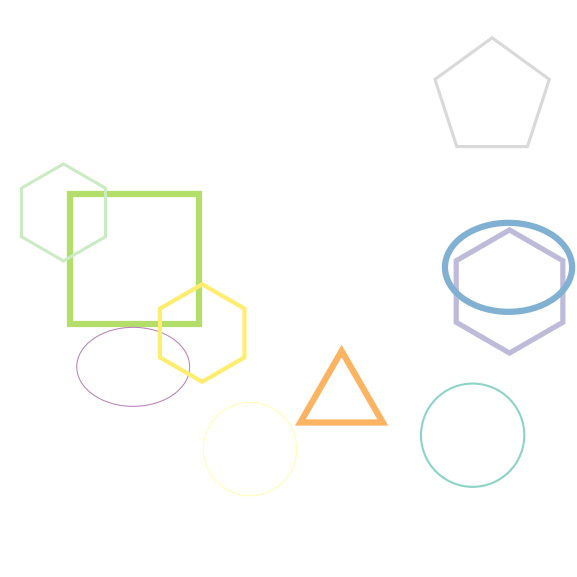[{"shape": "circle", "thickness": 1, "radius": 0.45, "center": [0.818, 0.246]}, {"shape": "circle", "thickness": 0.5, "radius": 0.4, "center": [0.433, 0.222]}, {"shape": "hexagon", "thickness": 2.5, "radius": 0.53, "center": [0.882, 0.494]}, {"shape": "oval", "thickness": 3, "radius": 0.55, "center": [0.881, 0.536]}, {"shape": "triangle", "thickness": 3, "radius": 0.41, "center": [0.591, 0.309]}, {"shape": "square", "thickness": 3, "radius": 0.56, "center": [0.233, 0.551]}, {"shape": "pentagon", "thickness": 1.5, "radius": 0.52, "center": [0.852, 0.83]}, {"shape": "oval", "thickness": 0.5, "radius": 0.49, "center": [0.231, 0.364]}, {"shape": "hexagon", "thickness": 1.5, "radius": 0.42, "center": [0.11, 0.631]}, {"shape": "hexagon", "thickness": 2, "radius": 0.42, "center": [0.35, 0.422]}]